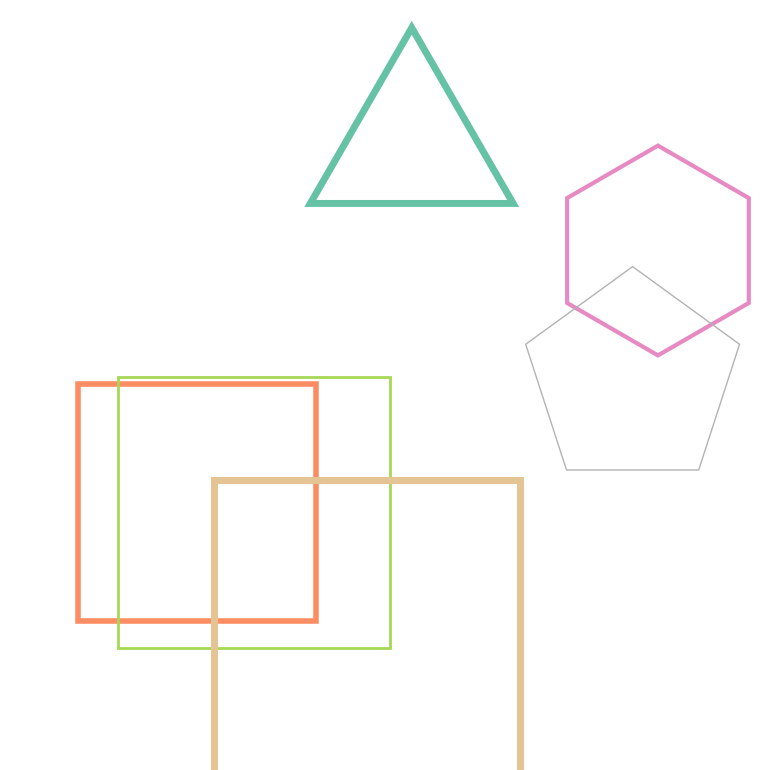[{"shape": "triangle", "thickness": 2.5, "radius": 0.76, "center": [0.535, 0.812]}, {"shape": "square", "thickness": 2, "radius": 0.77, "center": [0.256, 0.348]}, {"shape": "hexagon", "thickness": 1.5, "radius": 0.68, "center": [0.855, 0.675]}, {"shape": "square", "thickness": 1, "radius": 0.88, "center": [0.33, 0.334]}, {"shape": "square", "thickness": 2.5, "radius": 0.99, "center": [0.476, 0.177]}, {"shape": "pentagon", "thickness": 0.5, "radius": 0.73, "center": [0.822, 0.508]}]